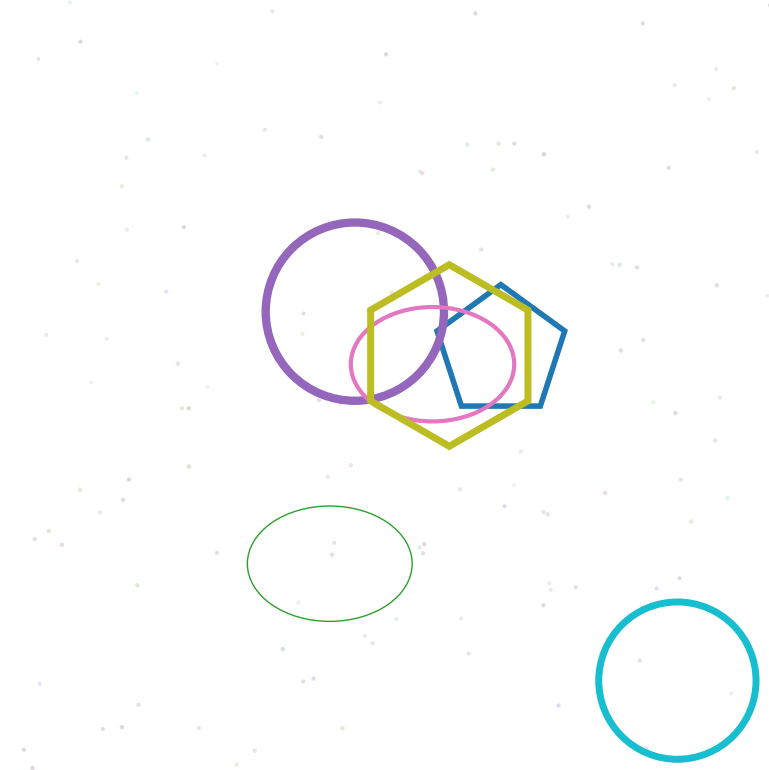[{"shape": "pentagon", "thickness": 2, "radius": 0.44, "center": [0.65, 0.543]}, {"shape": "oval", "thickness": 0.5, "radius": 0.54, "center": [0.428, 0.268]}, {"shape": "circle", "thickness": 3, "radius": 0.58, "center": [0.461, 0.595]}, {"shape": "oval", "thickness": 1.5, "radius": 0.53, "center": [0.562, 0.527]}, {"shape": "hexagon", "thickness": 2.5, "radius": 0.59, "center": [0.584, 0.538]}, {"shape": "circle", "thickness": 2.5, "radius": 0.51, "center": [0.88, 0.116]}]